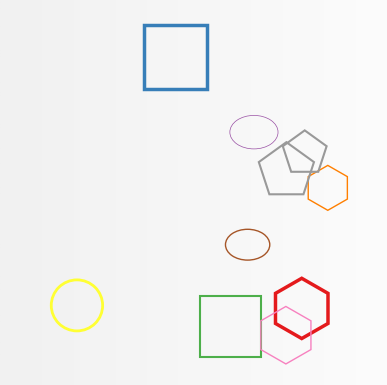[{"shape": "hexagon", "thickness": 2.5, "radius": 0.39, "center": [0.779, 0.199]}, {"shape": "square", "thickness": 2.5, "radius": 0.41, "center": [0.453, 0.852]}, {"shape": "square", "thickness": 1.5, "radius": 0.39, "center": [0.596, 0.152]}, {"shape": "oval", "thickness": 0.5, "radius": 0.31, "center": [0.655, 0.657]}, {"shape": "hexagon", "thickness": 1, "radius": 0.29, "center": [0.846, 0.512]}, {"shape": "circle", "thickness": 2, "radius": 0.33, "center": [0.199, 0.207]}, {"shape": "oval", "thickness": 1, "radius": 0.29, "center": [0.639, 0.364]}, {"shape": "hexagon", "thickness": 1, "radius": 0.37, "center": [0.738, 0.129]}, {"shape": "pentagon", "thickness": 1.5, "radius": 0.3, "center": [0.786, 0.602]}, {"shape": "pentagon", "thickness": 1.5, "radius": 0.37, "center": [0.739, 0.556]}]